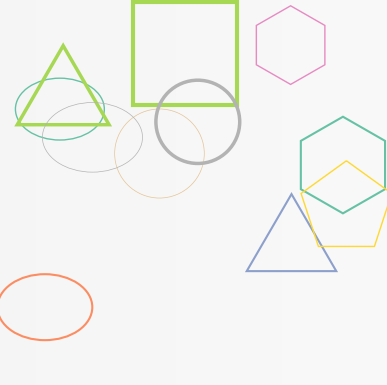[{"shape": "oval", "thickness": 1, "radius": 0.57, "center": [0.155, 0.717]}, {"shape": "hexagon", "thickness": 1.5, "radius": 0.63, "center": [0.885, 0.571]}, {"shape": "oval", "thickness": 1.5, "radius": 0.61, "center": [0.116, 0.202]}, {"shape": "triangle", "thickness": 1.5, "radius": 0.67, "center": [0.752, 0.362]}, {"shape": "hexagon", "thickness": 1, "radius": 0.51, "center": [0.75, 0.883]}, {"shape": "square", "thickness": 3, "radius": 0.67, "center": [0.478, 0.86]}, {"shape": "triangle", "thickness": 2.5, "radius": 0.68, "center": [0.163, 0.744]}, {"shape": "pentagon", "thickness": 1, "radius": 0.61, "center": [0.894, 0.459]}, {"shape": "circle", "thickness": 0.5, "radius": 0.58, "center": [0.412, 0.601]}, {"shape": "circle", "thickness": 2.5, "radius": 0.54, "center": [0.51, 0.684]}, {"shape": "oval", "thickness": 0.5, "radius": 0.65, "center": [0.239, 0.643]}]